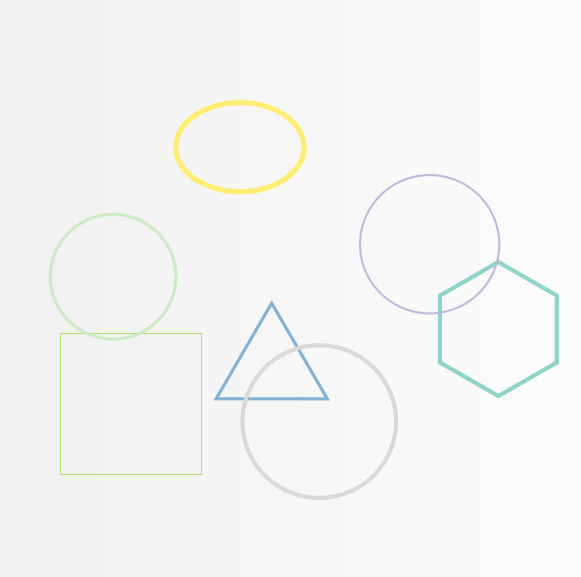[{"shape": "hexagon", "thickness": 2, "radius": 0.58, "center": [0.857, 0.429]}, {"shape": "circle", "thickness": 1, "radius": 0.6, "center": [0.739, 0.576]}, {"shape": "triangle", "thickness": 1.5, "radius": 0.55, "center": [0.467, 0.364]}, {"shape": "square", "thickness": 0.5, "radius": 0.61, "center": [0.225, 0.3]}, {"shape": "circle", "thickness": 2, "radius": 0.66, "center": [0.549, 0.269]}, {"shape": "circle", "thickness": 1.5, "radius": 0.54, "center": [0.195, 0.52]}, {"shape": "oval", "thickness": 2.5, "radius": 0.55, "center": [0.413, 0.744]}]